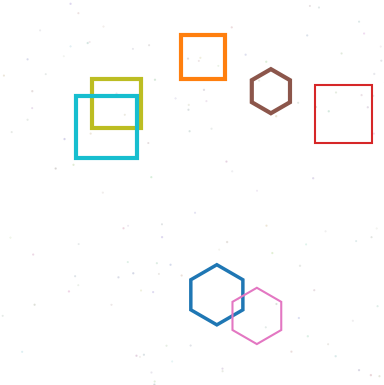[{"shape": "hexagon", "thickness": 2.5, "radius": 0.39, "center": [0.563, 0.234]}, {"shape": "square", "thickness": 3, "radius": 0.29, "center": [0.527, 0.851]}, {"shape": "square", "thickness": 1.5, "radius": 0.37, "center": [0.893, 0.704]}, {"shape": "hexagon", "thickness": 3, "radius": 0.29, "center": [0.704, 0.763]}, {"shape": "hexagon", "thickness": 1.5, "radius": 0.37, "center": [0.667, 0.179]}, {"shape": "square", "thickness": 3, "radius": 0.32, "center": [0.302, 0.731]}, {"shape": "square", "thickness": 3, "radius": 0.4, "center": [0.277, 0.67]}]